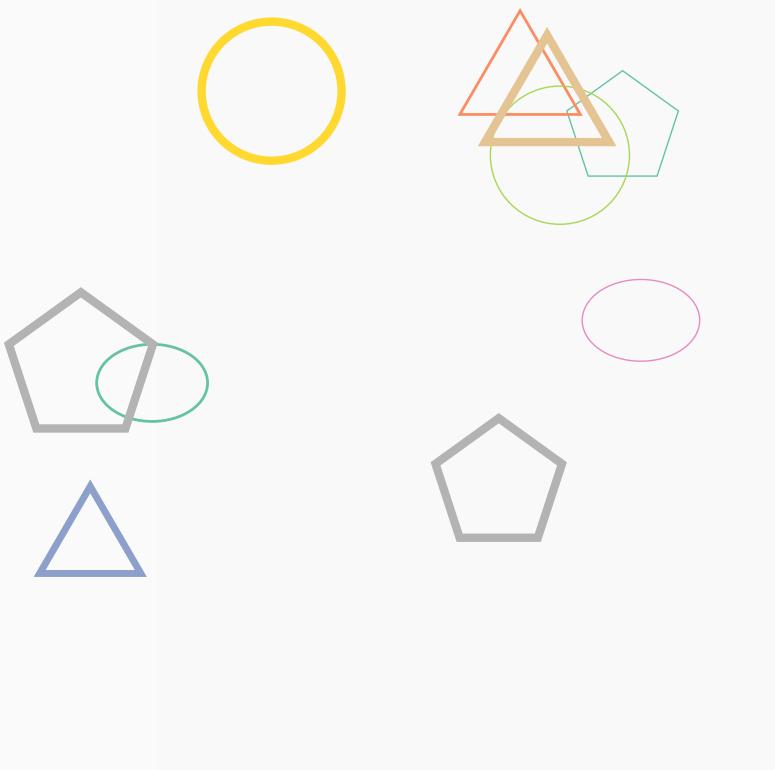[{"shape": "pentagon", "thickness": 0.5, "radius": 0.38, "center": [0.803, 0.833]}, {"shape": "oval", "thickness": 1, "radius": 0.36, "center": [0.196, 0.503]}, {"shape": "triangle", "thickness": 1, "radius": 0.45, "center": [0.671, 0.896]}, {"shape": "triangle", "thickness": 2.5, "radius": 0.38, "center": [0.116, 0.293]}, {"shape": "oval", "thickness": 0.5, "radius": 0.38, "center": [0.827, 0.584]}, {"shape": "circle", "thickness": 0.5, "radius": 0.45, "center": [0.722, 0.798]}, {"shape": "circle", "thickness": 3, "radius": 0.45, "center": [0.35, 0.882]}, {"shape": "triangle", "thickness": 3, "radius": 0.46, "center": [0.706, 0.862]}, {"shape": "pentagon", "thickness": 3, "radius": 0.49, "center": [0.104, 0.523]}, {"shape": "pentagon", "thickness": 3, "radius": 0.43, "center": [0.644, 0.371]}]